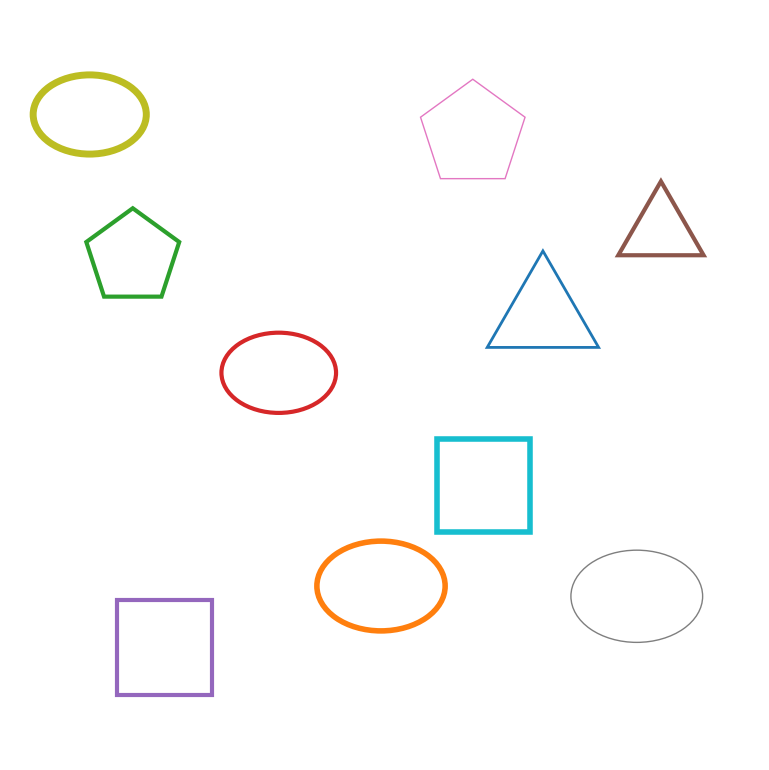[{"shape": "triangle", "thickness": 1, "radius": 0.42, "center": [0.705, 0.591]}, {"shape": "oval", "thickness": 2, "radius": 0.42, "center": [0.495, 0.239]}, {"shape": "pentagon", "thickness": 1.5, "radius": 0.32, "center": [0.172, 0.666]}, {"shape": "oval", "thickness": 1.5, "radius": 0.37, "center": [0.362, 0.516]}, {"shape": "square", "thickness": 1.5, "radius": 0.31, "center": [0.214, 0.159]}, {"shape": "triangle", "thickness": 1.5, "radius": 0.32, "center": [0.858, 0.7]}, {"shape": "pentagon", "thickness": 0.5, "radius": 0.36, "center": [0.614, 0.826]}, {"shape": "oval", "thickness": 0.5, "radius": 0.43, "center": [0.827, 0.226]}, {"shape": "oval", "thickness": 2.5, "radius": 0.37, "center": [0.117, 0.851]}, {"shape": "square", "thickness": 2, "radius": 0.3, "center": [0.628, 0.37]}]